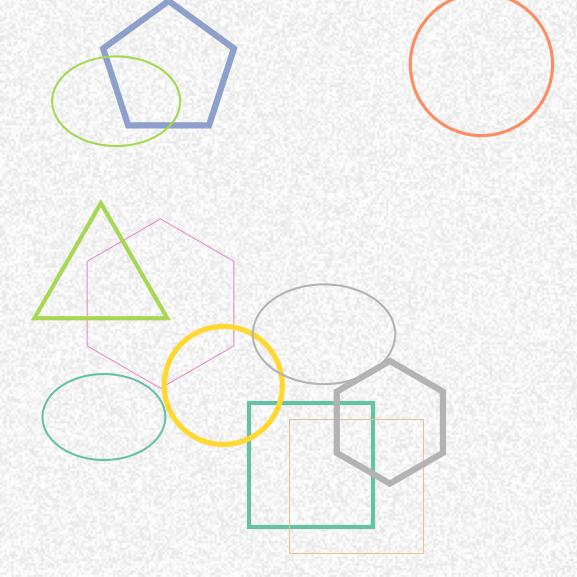[{"shape": "oval", "thickness": 1, "radius": 0.53, "center": [0.18, 0.277]}, {"shape": "square", "thickness": 2, "radius": 0.54, "center": [0.538, 0.194]}, {"shape": "circle", "thickness": 1.5, "radius": 0.62, "center": [0.834, 0.888]}, {"shape": "pentagon", "thickness": 3, "radius": 0.6, "center": [0.292, 0.878]}, {"shape": "hexagon", "thickness": 0.5, "radius": 0.73, "center": [0.278, 0.473]}, {"shape": "triangle", "thickness": 2, "radius": 0.66, "center": [0.175, 0.514]}, {"shape": "oval", "thickness": 1, "radius": 0.55, "center": [0.201, 0.824]}, {"shape": "circle", "thickness": 2.5, "radius": 0.51, "center": [0.387, 0.332]}, {"shape": "square", "thickness": 0.5, "radius": 0.58, "center": [0.616, 0.158]}, {"shape": "hexagon", "thickness": 3, "radius": 0.53, "center": [0.675, 0.268]}, {"shape": "oval", "thickness": 1, "radius": 0.62, "center": [0.561, 0.42]}]